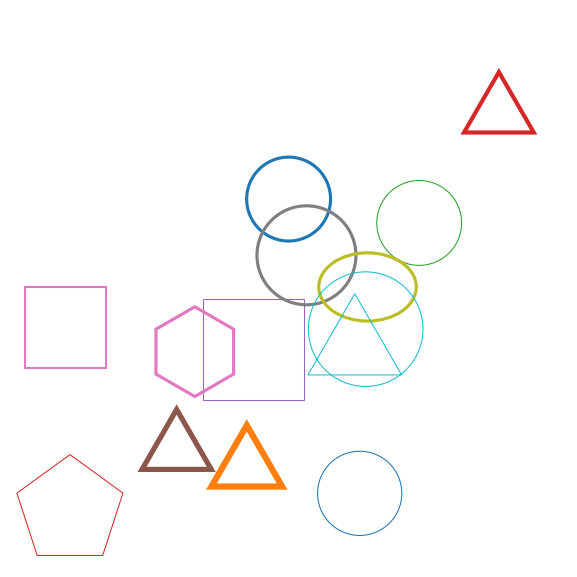[{"shape": "circle", "thickness": 1.5, "radius": 0.36, "center": [0.5, 0.654]}, {"shape": "circle", "thickness": 0.5, "radius": 0.36, "center": [0.623, 0.145]}, {"shape": "triangle", "thickness": 3, "radius": 0.35, "center": [0.427, 0.192]}, {"shape": "circle", "thickness": 0.5, "radius": 0.37, "center": [0.726, 0.613]}, {"shape": "triangle", "thickness": 2, "radius": 0.35, "center": [0.864, 0.805]}, {"shape": "pentagon", "thickness": 0.5, "radius": 0.48, "center": [0.121, 0.115]}, {"shape": "square", "thickness": 0.5, "radius": 0.44, "center": [0.439, 0.394]}, {"shape": "triangle", "thickness": 2.5, "radius": 0.35, "center": [0.306, 0.221]}, {"shape": "square", "thickness": 1, "radius": 0.35, "center": [0.114, 0.431]}, {"shape": "hexagon", "thickness": 1.5, "radius": 0.39, "center": [0.337, 0.39]}, {"shape": "circle", "thickness": 1.5, "radius": 0.43, "center": [0.531, 0.557]}, {"shape": "oval", "thickness": 1.5, "radius": 0.42, "center": [0.636, 0.502]}, {"shape": "circle", "thickness": 0.5, "radius": 0.5, "center": [0.633, 0.429]}, {"shape": "triangle", "thickness": 0.5, "radius": 0.47, "center": [0.614, 0.397]}]